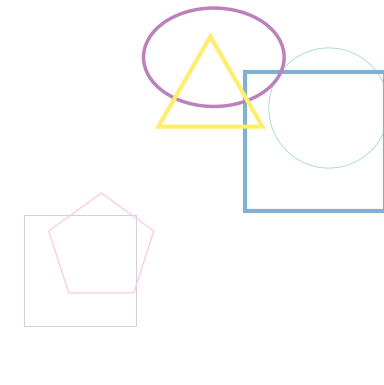[{"shape": "circle", "thickness": 0.5, "radius": 0.78, "center": [0.854, 0.719]}, {"shape": "square", "thickness": 0.5, "radius": 0.72, "center": [0.208, 0.298]}, {"shape": "square", "thickness": 3, "radius": 0.9, "center": [0.819, 0.633]}, {"shape": "pentagon", "thickness": 1, "radius": 0.72, "center": [0.263, 0.355]}, {"shape": "oval", "thickness": 2.5, "radius": 0.91, "center": [0.555, 0.851]}, {"shape": "triangle", "thickness": 3, "radius": 0.78, "center": [0.546, 0.749]}]